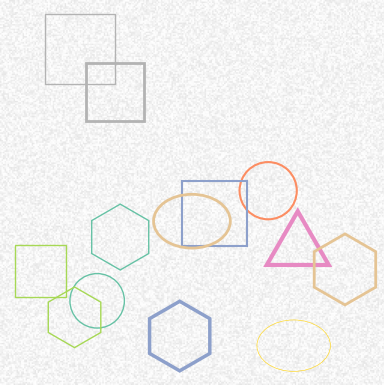[{"shape": "circle", "thickness": 1, "radius": 0.35, "center": [0.252, 0.219]}, {"shape": "hexagon", "thickness": 1, "radius": 0.43, "center": [0.312, 0.384]}, {"shape": "circle", "thickness": 1.5, "radius": 0.37, "center": [0.697, 0.505]}, {"shape": "square", "thickness": 1.5, "radius": 0.42, "center": [0.556, 0.446]}, {"shape": "hexagon", "thickness": 2.5, "radius": 0.45, "center": [0.467, 0.127]}, {"shape": "triangle", "thickness": 3, "radius": 0.46, "center": [0.773, 0.358]}, {"shape": "hexagon", "thickness": 1, "radius": 0.39, "center": [0.194, 0.176]}, {"shape": "square", "thickness": 1, "radius": 0.33, "center": [0.106, 0.297]}, {"shape": "oval", "thickness": 0.5, "radius": 0.48, "center": [0.763, 0.102]}, {"shape": "hexagon", "thickness": 2, "radius": 0.46, "center": [0.896, 0.3]}, {"shape": "oval", "thickness": 2, "radius": 0.5, "center": [0.499, 0.425]}, {"shape": "square", "thickness": 1, "radius": 0.45, "center": [0.208, 0.873]}, {"shape": "square", "thickness": 2, "radius": 0.37, "center": [0.299, 0.761]}]